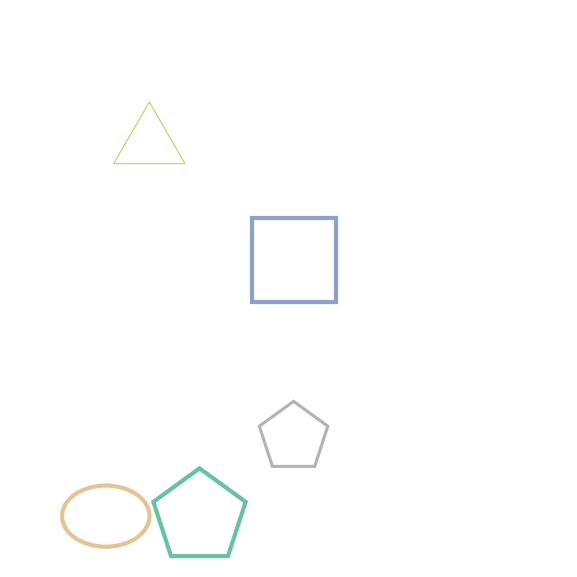[{"shape": "pentagon", "thickness": 2, "radius": 0.42, "center": [0.345, 0.104]}, {"shape": "square", "thickness": 2, "radius": 0.36, "center": [0.509, 0.549]}, {"shape": "triangle", "thickness": 0.5, "radius": 0.36, "center": [0.259, 0.751]}, {"shape": "oval", "thickness": 2, "radius": 0.38, "center": [0.183, 0.105]}, {"shape": "pentagon", "thickness": 1.5, "radius": 0.31, "center": [0.508, 0.242]}]